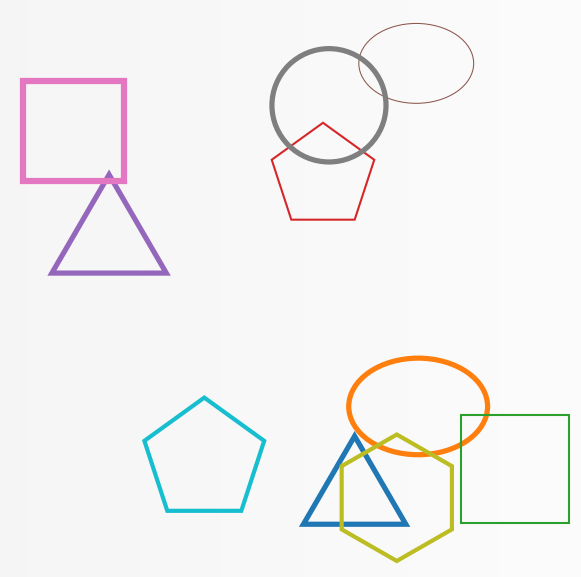[{"shape": "triangle", "thickness": 2.5, "radius": 0.51, "center": [0.61, 0.142]}, {"shape": "oval", "thickness": 2.5, "radius": 0.6, "center": [0.719, 0.295]}, {"shape": "square", "thickness": 1, "radius": 0.47, "center": [0.886, 0.187]}, {"shape": "pentagon", "thickness": 1, "radius": 0.46, "center": [0.556, 0.694]}, {"shape": "triangle", "thickness": 2.5, "radius": 0.57, "center": [0.188, 0.583]}, {"shape": "oval", "thickness": 0.5, "radius": 0.49, "center": [0.716, 0.889]}, {"shape": "square", "thickness": 3, "radius": 0.43, "center": [0.126, 0.772]}, {"shape": "circle", "thickness": 2.5, "radius": 0.49, "center": [0.566, 0.817]}, {"shape": "hexagon", "thickness": 2, "radius": 0.55, "center": [0.683, 0.137]}, {"shape": "pentagon", "thickness": 2, "radius": 0.54, "center": [0.351, 0.202]}]